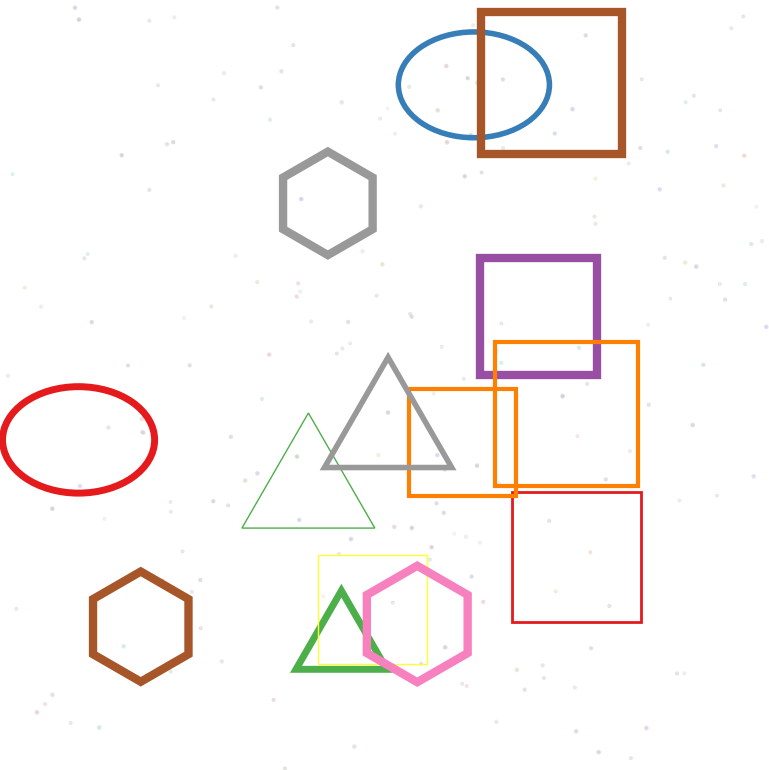[{"shape": "square", "thickness": 1, "radius": 0.42, "center": [0.749, 0.277]}, {"shape": "oval", "thickness": 2.5, "radius": 0.49, "center": [0.102, 0.429]}, {"shape": "oval", "thickness": 2, "radius": 0.49, "center": [0.615, 0.89]}, {"shape": "triangle", "thickness": 2.5, "radius": 0.34, "center": [0.443, 0.165]}, {"shape": "triangle", "thickness": 0.5, "radius": 0.5, "center": [0.401, 0.364]}, {"shape": "square", "thickness": 3, "radius": 0.38, "center": [0.699, 0.589]}, {"shape": "square", "thickness": 1.5, "radius": 0.47, "center": [0.736, 0.462]}, {"shape": "square", "thickness": 1.5, "radius": 0.35, "center": [0.601, 0.425]}, {"shape": "square", "thickness": 0.5, "radius": 0.35, "center": [0.484, 0.209]}, {"shape": "square", "thickness": 3, "radius": 0.46, "center": [0.716, 0.892]}, {"shape": "hexagon", "thickness": 3, "radius": 0.36, "center": [0.183, 0.186]}, {"shape": "hexagon", "thickness": 3, "radius": 0.38, "center": [0.542, 0.19]}, {"shape": "hexagon", "thickness": 3, "radius": 0.34, "center": [0.426, 0.736]}, {"shape": "triangle", "thickness": 2, "radius": 0.48, "center": [0.504, 0.441]}]